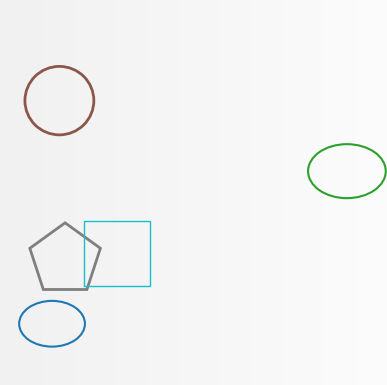[{"shape": "oval", "thickness": 1.5, "radius": 0.42, "center": [0.134, 0.159]}, {"shape": "oval", "thickness": 1.5, "radius": 0.5, "center": [0.895, 0.555]}, {"shape": "circle", "thickness": 2, "radius": 0.44, "center": [0.153, 0.739]}, {"shape": "pentagon", "thickness": 2, "radius": 0.48, "center": [0.168, 0.326]}, {"shape": "square", "thickness": 1, "radius": 0.42, "center": [0.302, 0.341]}]